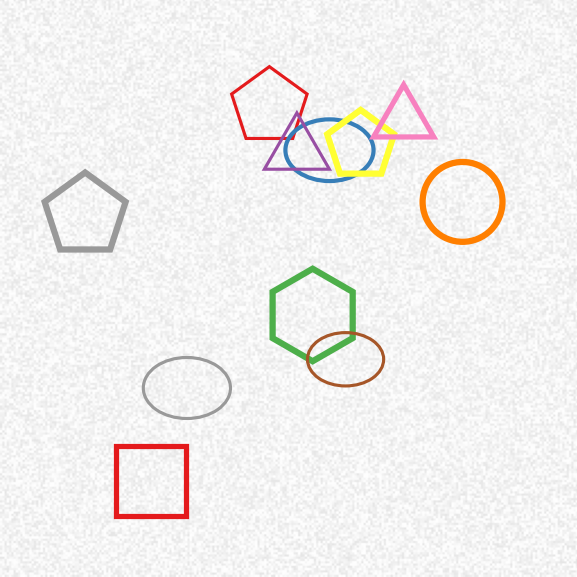[{"shape": "square", "thickness": 2.5, "radius": 0.3, "center": [0.262, 0.167]}, {"shape": "pentagon", "thickness": 1.5, "radius": 0.34, "center": [0.466, 0.815]}, {"shape": "oval", "thickness": 2, "radius": 0.38, "center": [0.571, 0.739]}, {"shape": "hexagon", "thickness": 3, "radius": 0.4, "center": [0.541, 0.454]}, {"shape": "triangle", "thickness": 1.5, "radius": 0.33, "center": [0.514, 0.739]}, {"shape": "circle", "thickness": 3, "radius": 0.35, "center": [0.801, 0.65]}, {"shape": "pentagon", "thickness": 3, "radius": 0.3, "center": [0.624, 0.748]}, {"shape": "oval", "thickness": 1.5, "radius": 0.33, "center": [0.598, 0.377]}, {"shape": "triangle", "thickness": 2.5, "radius": 0.3, "center": [0.699, 0.792]}, {"shape": "oval", "thickness": 1.5, "radius": 0.38, "center": [0.324, 0.327]}, {"shape": "pentagon", "thickness": 3, "radius": 0.37, "center": [0.147, 0.627]}]